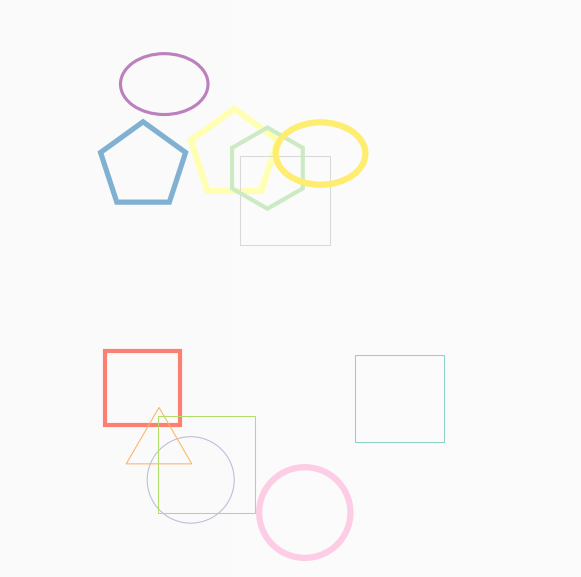[{"shape": "square", "thickness": 0.5, "radius": 0.38, "center": [0.687, 0.309]}, {"shape": "pentagon", "thickness": 3, "radius": 0.39, "center": [0.403, 0.732]}, {"shape": "circle", "thickness": 0.5, "radius": 0.37, "center": [0.328, 0.168]}, {"shape": "square", "thickness": 2, "radius": 0.32, "center": [0.245, 0.327]}, {"shape": "pentagon", "thickness": 2.5, "radius": 0.38, "center": [0.246, 0.711]}, {"shape": "triangle", "thickness": 0.5, "radius": 0.33, "center": [0.274, 0.228]}, {"shape": "square", "thickness": 0.5, "radius": 0.42, "center": [0.355, 0.194]}, {"shape": "circle", "thickness": 3, "radius": 0.39, "center": [0.524, 0.112]}, {"shape": "square", "thickness": 0.5, "radius": 0.39, "center": [0.49, 0.652]}, {"shape": "oval", "thickness": 1.5, "radius": 0.38, "center": [0.283, 0.854]}, {"shape": "hexagon", "thickness": 2, "radius": 0.35, "center": [0.46, 0.708]}, {"shape": "oval", "thickness": 3, "radius": 0.39, "center": [0.551, 0.733]}]